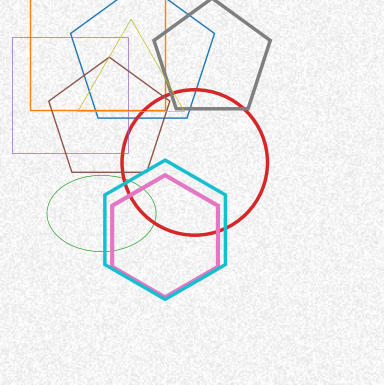[{"shape": "pentagon", "thickness": 1, "radius": 0.98, "center": [0.37, 0.852]}, {"shape": "square", "thickness": 1, "radius": 0.88, "center": [0.253, 0.89]}, {"shape": "oval", "thickness": 0.5, "radius": 0.71, "center": [0.264, 0.446]}, {"shape": "circle", "thickness": 2.5, "radius": 0.94, "center": [0.506, 0.578]}, {"shape": "square", "thickness": 0.5, "radius": 0.75, "center": [0.181, 0.752]}, {"shape": "pentagon", "thickness": 1, "radius": 0.83, "center": [0.284, 0.686]}, {"shape": "hexagon", "thickness": 3, "radius": 0.79, "center": [0.429, 0.386]}, {"shape": "pentagon", "thickness": 2.5, "radius": 0.79, "center": [0.551, 0.846]}, {"shape": "triangle", "thickness": 0.5, "radius": 0.8, "center": [0.341, 0.79]}, {"shape": "hexagon", "thickness": 2.5, "radius": 0.9, "center": [0.429, 0.403]}]